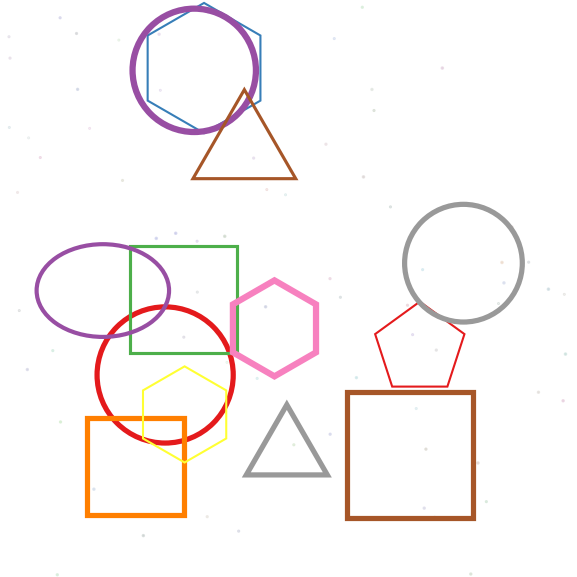[{"shape": "circle", "thickness": 2.5, "radius": 0.59, "center": [0.286, 0.35]}, {"shape": "pentagon", "thickness": 1, "radius": 0.41, "center": [0.727, 0.395]}, {"shape": "hexagon", "thickness": 1, "radius": 0.56, "center": [0.353, 0.881]}, {"shape": "square", "thickness": 1.5, "radius": 0.46, "center": [0.318, 0.481]}, {"shape": "oval", "thickness": 2, "radius": 0.57, "center": [0.178, 0.496]}, {"shape": "circle", "thickness": 3, "radius": 0.53, "center": [0.336, 0.877]}, {"shape": "square", "thickness": 2.5, "radius": 0.42, "center": [0.235, 0.191]}, {"shape": "hexagon", "thickness": 1, "radius": 0.42, "center": [0.32, 0.281]}, {"shape": "triangle", "thickness": 1.5, "radius": 0.51, "center": [0.423, 0.741]}, {"shape": "square", "thickness": 2.5, "radius": 0.55, "center": [0.71, 0.211]}, {"shape": "hexagon", "thickness": 3, "radius": 0.42, "center": [0.475, 0.431]}, {"shape": "circle", "thickness": 2.5, "radius": 0.51, "center": [0.803, 0.543]}, {"shape": "triangle", "thickness": 2.5, "radius": 0.41, "center": [0.497, 0.217]}]